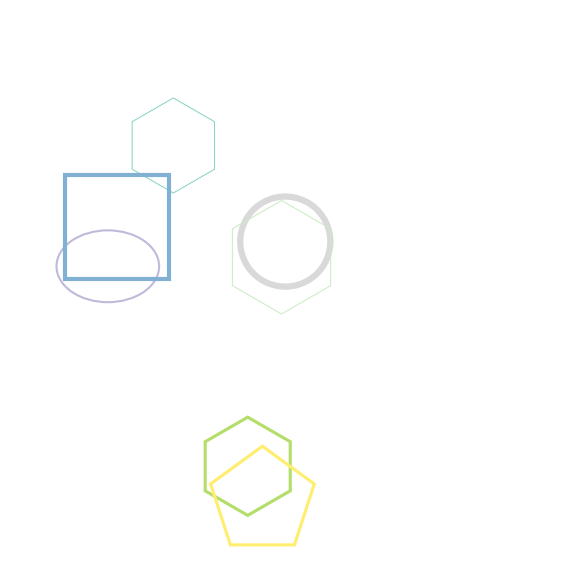[{"shape": "hexagon", "thickness": 0.5, "radius": 0.41, "center": [0.3, 0.747]}, {"shape": "oval", "thickness": 1, "radius": 0.44, "center": [0.187, 0.538]}, {"shape": "square", "thickness": 2, "radius": 0.45, "center": [0.203, 0.606]}, {"shape": "hexagon", "thickness": 1.5, "radius": 0.43, "center": [0.429, 0.192]}, {"shape": "circle", "thickness": 3, "radius": 0.39, "center": [0.494, 0.581]}, {"shape": "hexagon", "thickness": 0.5, "radius": 0.49, "center": [0.487, 0.554]}, {"shape": "pentagon", "thickness": 1.5, "radius": 0.47, "center": [0.454, 0.132]}]